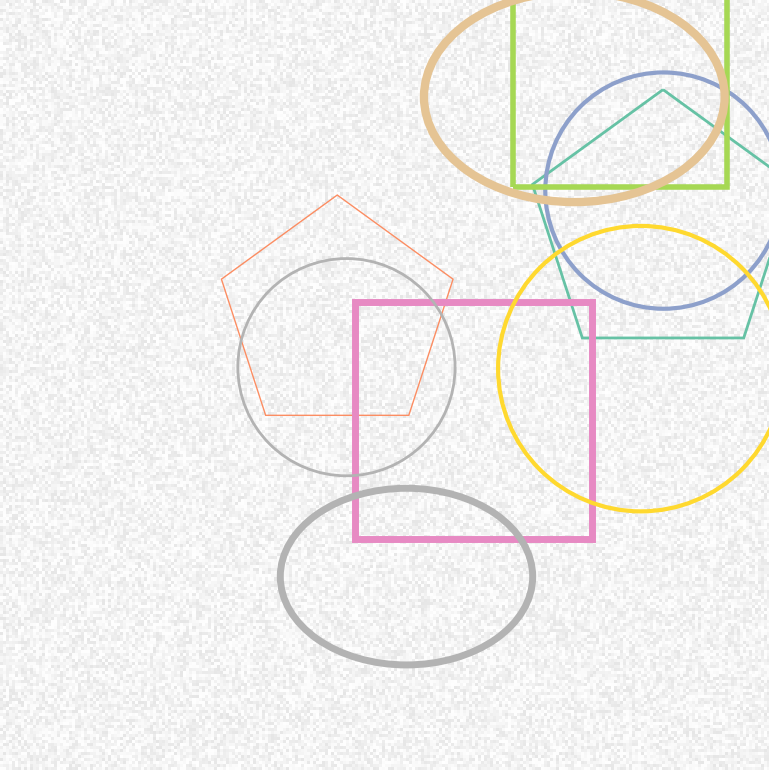[{"shape": "pentagon", "thickness": 1, "radius": 0.89, "center": [0.861, 0.705]}, {"shape": "pentagon", "thickness": 0.5, "radius": 0.79, "center": [0.438, 0.589]}, {"shape": "circle", "thickness": 1.5, "radius": 0.77, "center": [0.862, 0.752]}, {"shape": "square", "thickness": 2.5, "radius": 0.77, "center": [0.615, 0.454]}, {"shape": "square", "thickness": 2, "radius": 0.69, "center": [0.805, 0.896]}, {"shape": "circle", "thickness": 1.5, "radius": 0.93, "center": [0.832, 0.521]}, {"shape": "oval", "thickness": 3, "radius": 0.98, "center": [0.746, 0.874]}, {"shape": "circle", "thickness": 1, "radius": 0.71, "center": [0.45, 0.523]}, {"shape": "oval", "thickness": 2.5, "radius": 0.82, "center": [0.528, 0.251]}]